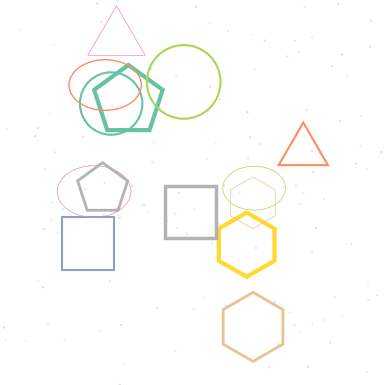[{"shape": "circle", "thickness": 1.5, "radius": 0.41, "center": [0.289, 0.731]}, {"shape": "pentagon", "thickness": 3, "radius": 0.47, "center": [0.334, 0.738]}, {"shape": "oval", "thickness": 1, "radius": 0.47, "center": [0.273, 0.779]}, {"shape": "triangle", "thickness": 1.5, "radius": 0.37, "center": [0.788, 0.608]}, {"shape": "square", "thickness": 1.5, "radius": 0.34, "center": [0.228, 0.368]}, {"shape": "triangle", "thickness": 0.5, "radius": 0.43, "center": [0.303, 0.899]}, {"shape": "oval", "thickness": 0.5, "radius": 0.48, "center": [0.244, 0.503]}, {"shape": "circle", "thickness": 1.5, "radius": 0.48, "center": [0.477, 0.787]}, {"shape": "oval", "thickness": 0.5, "radius": 0.41, "center": [0.66, 0.511]}, {"shape": "hexagon", "thickness": 3, "radius": 0.42, "center": [0.641, 0.364]}, {"shape": "hexagon", "thickness": 2, "radius": 0.45, "center": [0.657, 0.151]}, {"shape": "hexagon", "thickness": 0.5, "radius": 0.34, "center": [0.657, 0.473]}, {"shape": "square", "thickness": 2.5, "radius": 0.34, "center": [0.495, 0.45]}, {"shape": "pentagon", "thickness": 2, "radius": 0.34, "center": [0.267, 0.509]}]